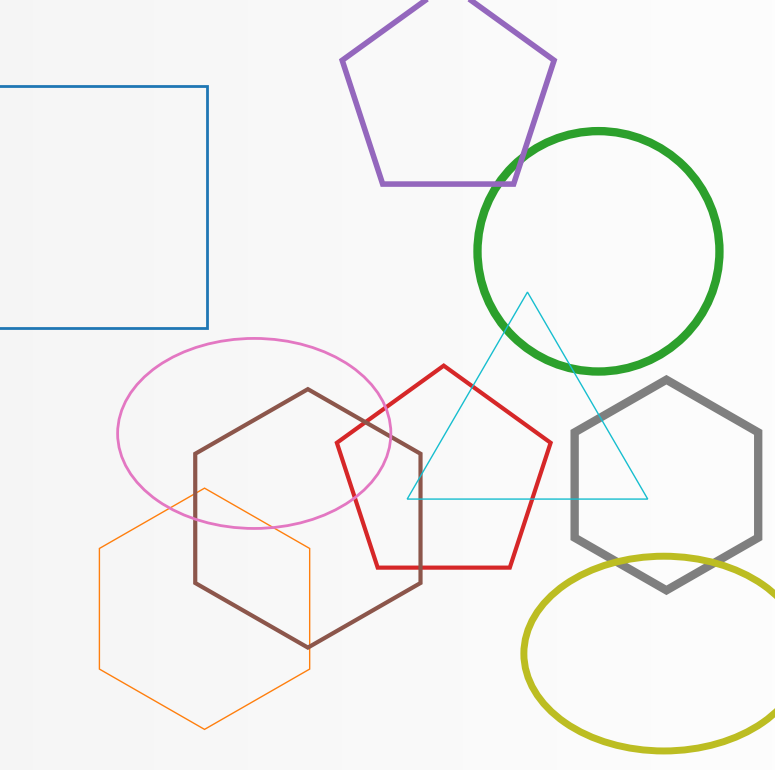[{"shape": "square", "thickness": 1, "radius": 0.79, "center": [0.11, 0.731]}, {"shape": "hexagon", "thickness": 0.5, "radius": 0.78, "center": [0.264, 0.209]}, {"shape": "circle", "thickness": 3, "radius": 0.78, "center": [0.772, 0.674]}, {"shape": "pentagon", "thickness": 1.5, "radius": 0.73, "center": [0.573, 0.38]}, {"shape": "pentagon", "thickness": 2, "radius": 0.72, "center": [0.578, 0.877]}, {"shape": "hexagon", "thickness": 1.5, "radius": 0.84, "center": [0.397, 0.327]}, {"shape": "oval", "thickness": 1, "radius": 0.88, "center": [0.328, 0.437]}, {"shape": "hexagon", "thickness": 3, "radius": 0.68, "center": [0.86, 0.37]}, {"shape": "oval", "thickness": 2.5, "radius": 0.9, "center": [0.857, 0.151]}, {"shape": "triangle", "thickness": 0.5, "radius": 0.9, "center": [0.681, 0.441]}]